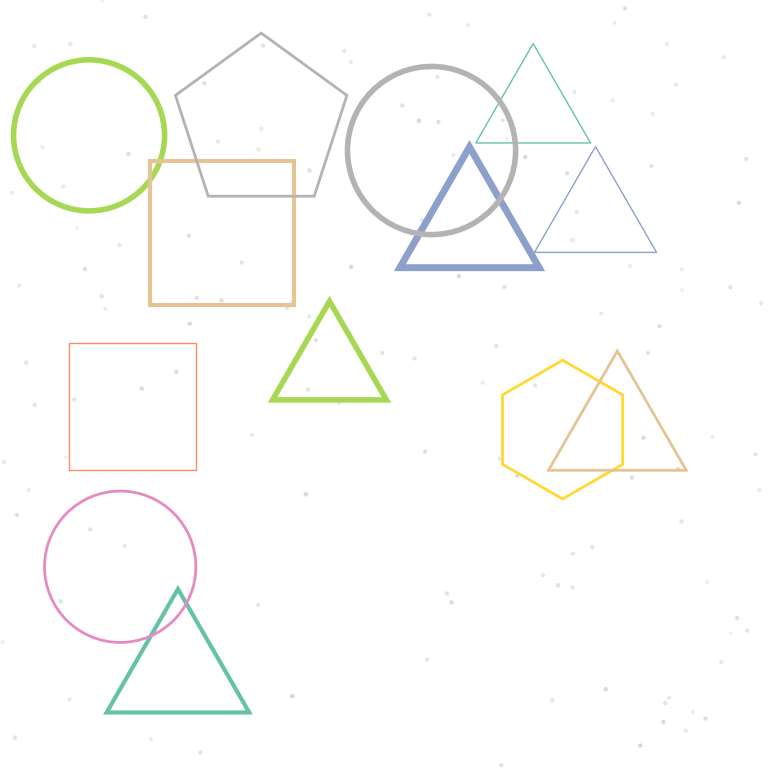[{"shape": "triangle", "thickness": 1.5, "radius": 0.53, "center": [0.231, 0.128]}, {"shape": "triangle", "thickness": 0.5, "radius": 0.43, "center": [0.692, 0.857]}, {"shape": "square", "thickness": 0.5, "radius": 0.41, "center": [0.172, 0.472]}, {"shape": "triangle", "thickness": 2.5, "radius": 0.52, "center": [0.61, 0.705]}, {"shape": "triangle", "thickness": 0.5, "radius": 0.46, "center": [0.773, 0.718]}, {"shape": "circle", "thickness": 1, "radius": 0.49, "center": [0.156, 0.264]}, {"shape": "circle", "thickness": 2, "radius": 0.49, "center": [0.116, 0.824]}, {"shape": "triangle", "thickness": 2, "radius": 0.43, "center": [0.428, 0.523]}, {"shape": "hexagon", "thickness": 1, "radius": 0.45, "center": [0.731, 0.442]}, {"shape": "triangle", "thickness": 1, "radius": 0.52, "center": [0.802, 0.441]}, {"shape": "square", "thickness": 1.5, "radius": 0.47, "center": [0.288, 0.697]}, {"shape": "pentagon", "thickness": 1, "radius": 0.59, "center": [0.339, 0.84]}, {"shape": "circle", "thickness": 2, "radius": 0.55, "center": [0.56, 0.805]}]